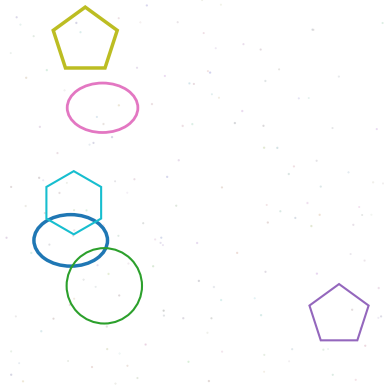[{"shape": "oval", "thickness": 2.5, "radius": 0.48, "center": [0.184, 0.376]}, {"shape": "circle", "thickness": 1.5, "radius": 0.49, "center": [0.271, 0.258]}, {"shape": "pentagon", "thickness": 1.5, "radius": 0.4, "center": [0.881, 0.181]}, {"shape": "oval", "thickness": 2, "radius": 0.46, "center": [0.266, 0.72]}, {"shape": "pentagon", "thickness": 2.5, "radius": 0.44, "center": [0.221, 0.894]}, {"shape": "hexagon", "thickness": 1.5, "radius": 0.41, "center": [0.192, 0.473]}]